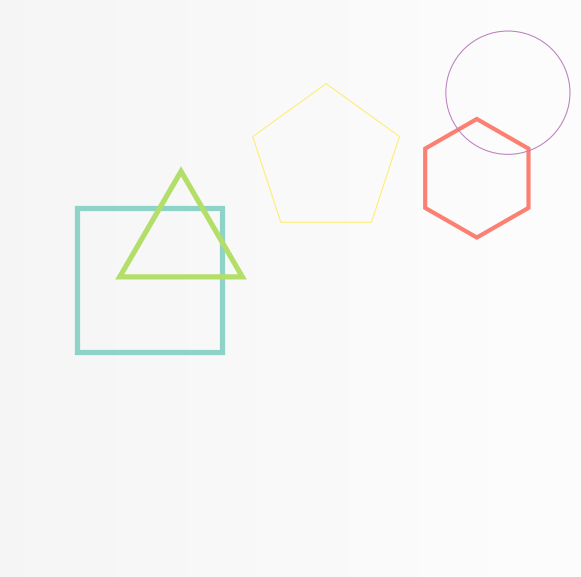[{"shape": "square", "thickness": 2.5, "radius": 0.62, "center": [0.257, 0.515]}, {"shape": "hexagon", "thickness": 2, "radius": 0.51, "center": [0.82, 0.69]}, {"shape": "triangle", "thickness": 2.5, "radius": 0.61, "center": [0.311, 0.581]}, {"shape": "circle", "thickness": 0.5, "radius": 0.53, "center": [0.874, 0.839]}, {"shape": "pentagon", "thickness": 0.5, "radius": 0.66, "center": [0.561, 0.722]}]